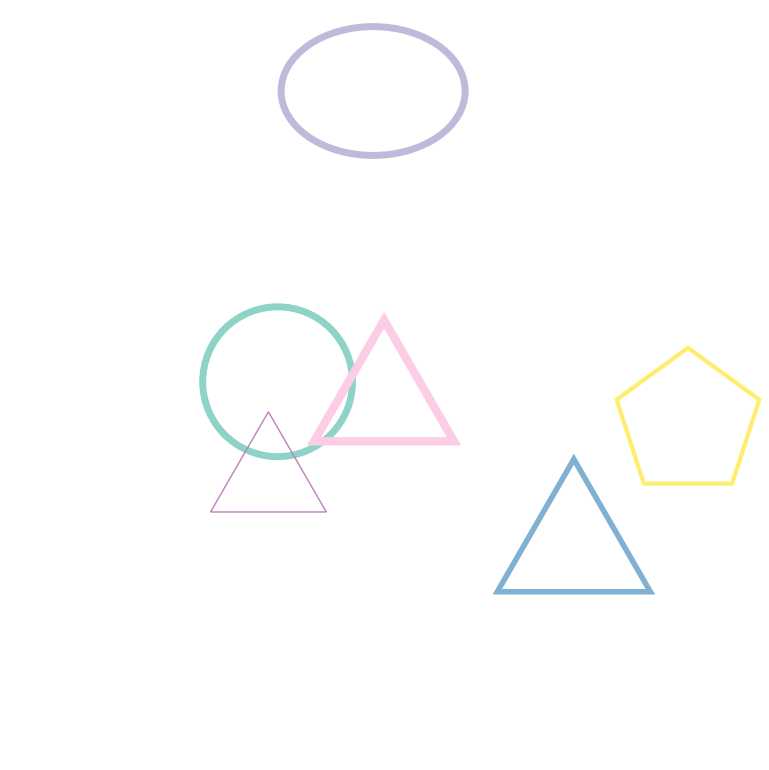[{"shape": "circle", "thickness": 2.5, "radius": 0.49, "center": [0.361, 0.504]}, {"shape": "oval", "thickness": 2.5, "radius": 0.6, "center": [0.485, 0.882]}, {"shape": "triangle", "thickness": 2, "radius": 0.57, "center": [0.745, 0.289]}, {"shape": "triangle", "thickness": 3, "radius": 0.52, "center": [0.499, 0.479]}, {"shape": "triangle", "thickness": 0.5, "radius": 0.43, "center": [0.349, 0.378]}, {"shape": "pentagon", "thickness": 1.5, "radius": 0.49, "center": [0.893, 0.451]}]